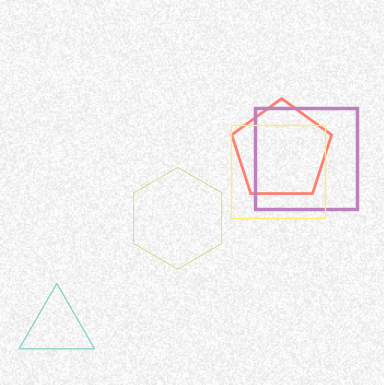[{"shape": "triangle", "thickness": 1, "radius": 0.57, "center": [0.148, 0.151]}, {"shape": "pentagon", "thickness": 2, "radius": 0.68, "center": [0.732, 0.608]}, {"shape": "hexagon", "thickness": 0.5, "radius": 0.66, "center": [0.462, 0.433]}, {"shape": "square", "thickness": 2.5, "radius": 0.66, "center": [0.794, 0.589]}, {"shape": "square", "thickness": 1, "radius": 0.61, "center": [0.723, 0.555]}]